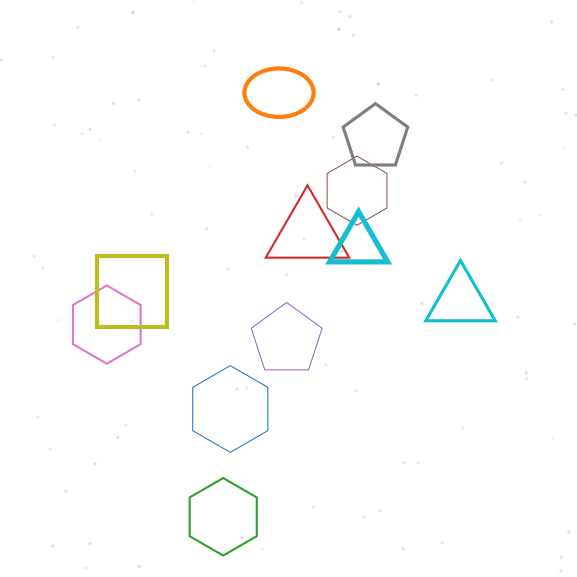[{"shape": "hexagon", "thickness": 0.5, "radius": 0.38, "center": [0.399, 0.291]}, {"shape": "oval", "thickness": 2, "radius": 0.3, "center": [0.483, 0.839]}, {"shape": "hexagon", "thickness": 1, "radius": 0.34, "center": [0.386, 0.104]}, {"shape": "triangle", "thickness": 1, "radius": 0.42, "center": [0.532, 0.595]}, {"shape": "pentagon", "thickness": 0.5, "radius": 0.32, "center": [0.496, 0.411]}, {"shape": "hexagon", "thickness": 0.5, "radius": 0.3, "center": [0.618, 0.669]}, {"shape": "hexagon", "thickness": 1, "radius": 0.34, "center": [0.185, 0.437]}, {"shape": "pentagon", "thickness": 1.5, "radius": 0.29, "center": [0.65, 0.761]}, {"shape": "square", "thickness": 2, "radius": 0.31, "center": [0.229, 0.495]}, {"shape": "triangle", "thickness": 1.5, "radius": 0.35, "center": [0.797, 0.478]}, {"shape": "triangle", "thickness": 2.5, "radius": 0.29, "center": [0.621, 0.575]}]